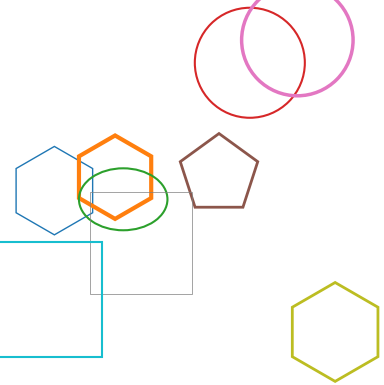[{"shape": "hexagon", "thickness": 1, "radius": 0.57, "center": [0.141, 0.505]}, {"shape": "hexagon", "thickness": 3, "radius": 0.54, "center": [0.299, 0.54]}, {"shape": "oval", "thickness": 1.5, "radius": 0.57, "center": [0.32, 0.482]}, {"shape": "circle", "thickness": 1.5, "radius": 0.71, "center": [0.649, 0.837]}, {"shape": "pentagon", "thickness": 2, "radius": 0.53, "center": [0.569, 0.547]}, {"shape": "circle", "thickness": 2.5, "radius": 0.72, "center": [0.772, 0.896]}, {"shape": "square", "thickness": 0.5, "radius": 0.66, "center": [0.367, 0.37]}, {"shape": "hexagon", "thickness": 2, "radius": 0.64, "center": [0.87, 0.138]}, {"shape": "square", "thickness": 1.5, "radius": 0.74, "center": [0.115, 0.222]}]